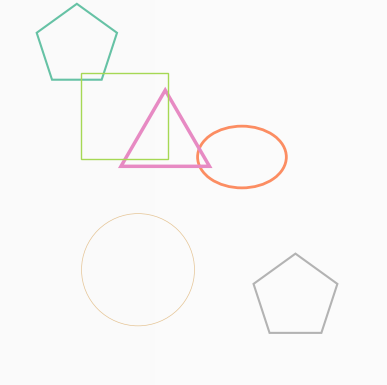[{"shape": "pentagon", "thickness": 1.5, "radius": 0.54, "center": [0.198, 0.881]}, {"shape": "oval", "thickness": 2, "radius": 0.57, "center": [0.624, 0.592]}, {"shape": "triangle", "thickness": 2.5, "radius": 0.66, "center": [0.426, 0.634]}, {"shape": "square", "thickness": 1, "radius": 0.56, "center": [0.321, 0.7]}, {"shape": "circle", "thickness": 0.5, "radius": 0.73, "center": [0.356, 0.299]}, {"shape": "pentagon", "thickness": 1.5, "radius": 0.57, "center": [0.762, 0.227]}]